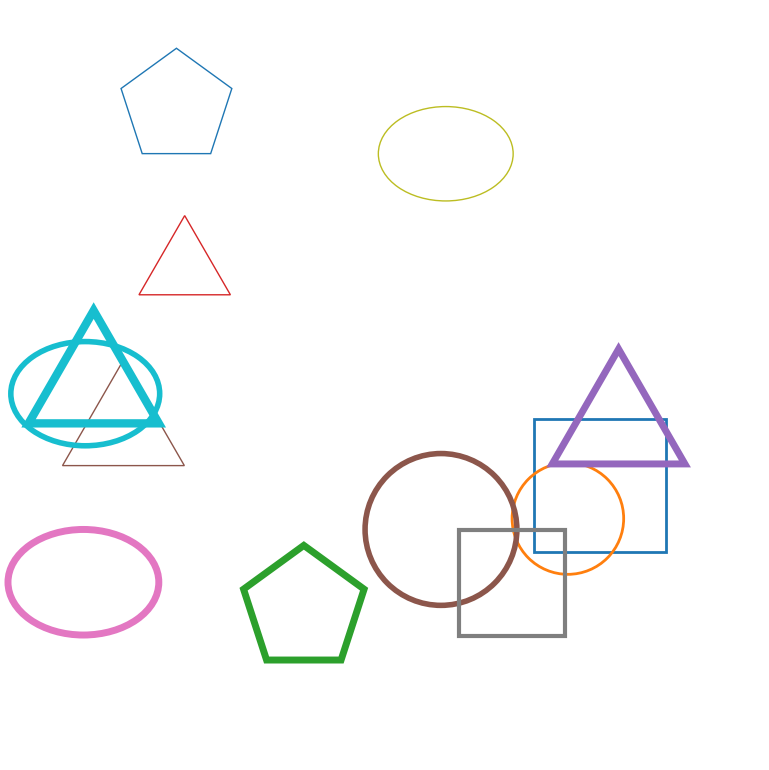[{"shape": "square", "thickness": 1, "radius": 0.43, "center": [0.779, 0.369]}, {"shape": "pentagon", "thickness": 0.5, "radius": 0.38, "center": [0.229, 0.862]}, {"shape": "circle", "thickness": 1, "radius": 0.36, "center": [0.738, 0.327]}, {"shape": "pentagon", "thickness": 2.5, "radius": 0.41, "center": [0.395, 0.209]}, {"shape": "triangle", "thickness": 0.5, "radius": 0.34, "center": [0.24, 0.651]}, {"shape": "triangle", "thickness": 2.5, "radius": 0.5, "center": [0.803, 0.447]}, {"shape": "circle", "thickness": 2, "radius": 0.49, "center": [0.573, 0.312]}, {"shape": "triangle", "thickness": 0.5, "radius": 0.46, "center": [0.16, 0.441]}, {"shape": "oval", "thickness": 2.5, "radius": 0.49, "center": [0.108, 0.244]}, {"shape": "square", "thickness": 1.5, "radius": 0.34, "center": [0.665, 0.243]}, {"shape": "oval", "thickness": 0.5, "radius": 0.44, "center": [0.579, 0.8]}, {"shape": "triangle", "thickness": 3, "radius": 0.49, "center": [0.122, 0.499]}, {"shape": "oval", "thickness": 2, "radius": 0.48, "center": [0.111, 0.489]}]